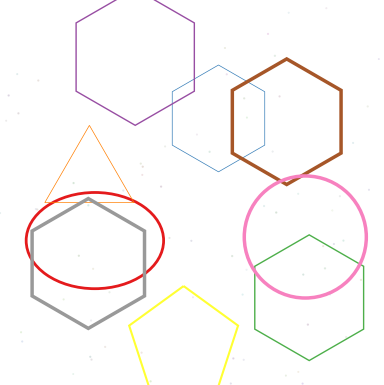[{"shape": "oval", "thickness": 2, "radius": 0.89, "center": [0.246, 0.375]}, {"shape": "hexagon", "thickness": 0.5, "radius": 0.69, "center": [0.568, 0.692]}, {"shape": "hexagon", "thickness": 1, "radius": 0.82, "center": [0.803, 0.227]}, {"shape": "hexagon", "thickness": 1, "radius": 0.89, "center": [0.351, 0.852]}, {"shape": "triangle", "thickness": 0.5, "radius": 0.67, "center": [0.232, 0.541]}, {"shape": "pentagon", "thickness": 1.5, "radius": 0.74, "center": [0.477, 0.108]}, {"shape": "hexagon", "thickness": 2.5, "radius": 0.82, "center": [0.745, 0.684]}, {"shape": "circle", "thickness": 2.5, "radius": 0.79, "center": [0.793, 0.384]}, {"shape": "hexagon", "thickness": 2.5, "radius": 0.84, "center": [0.229, 0.316]}]